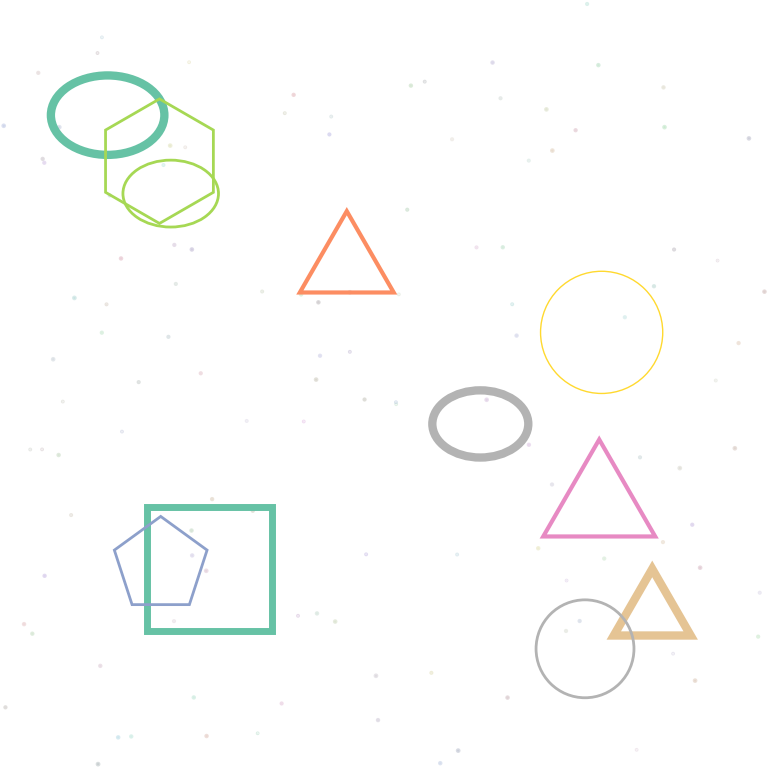[{"shape": "oval", "thickness": 3, "radius": 0.37, "center": [0.14, 0.85]}, {"shape": "square", "thickness": 2.5, "radius": 0.4, "center": [0.272, 0.261]}, {"shape": "triangle", "thickness": 1.5, "radius": 0.35, "center": [0.45, 0.655]}, {"shape": "pentagon", "thickness": 1, "radius": 0.32, "center": [0.209, 0.266]}, {"shape": "triangle", "thickness": 1.5, "radius": 0.42, "center": [0.778, 0.345]}, {"shape": "hexagon", "thickness": 1, "radius": 0.4, "center": [0.207, 0.791]}, {"shape": "oval", "thickness": 1, "radius": 0.31, "center": [0.222, 0.749]}, {"shape": "circle", "thickness": 0.5, "radius": 0.4, "center": [0.781, 0.568]}, {"shape": "triangle", "thickness": 3, "radius": 0.29, "center": [0.847, 0.203]}, {"shape": "circle", "thickness": 1, "radius": 0.32, "center": [0.76, 0.157]}, {"shape": "oval", "thickness": 3, "radius": 0.31, "center": [0.624, 0.449]}]